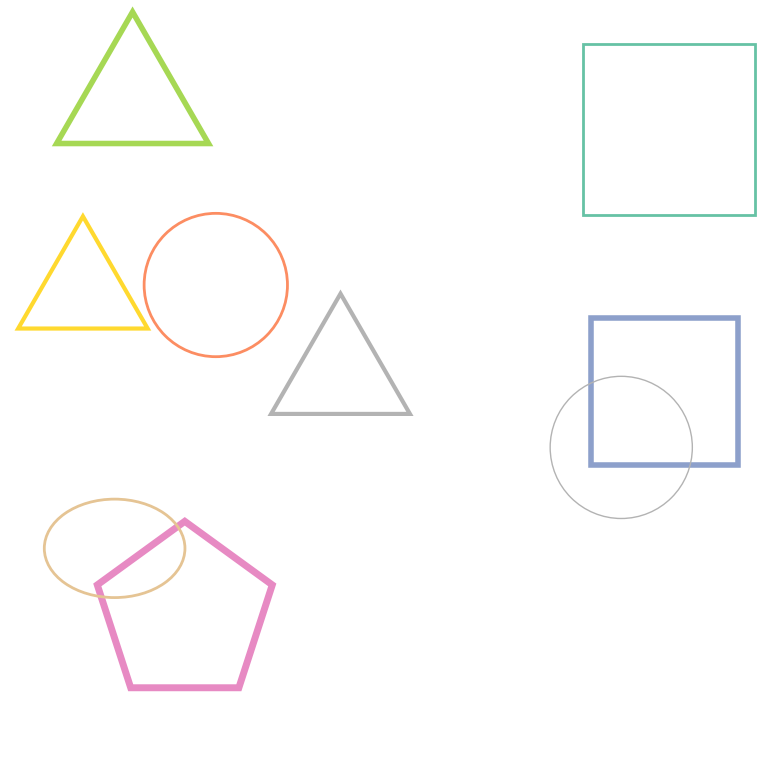[{"shape": "square", "thickness": 1, "radius": 0.56, "center": [0.869, 0.832]}, {"shape": "circle", "thickness": 1, "radius": 0.47, "center": [0.28, 0.63]}, {"shape": "square", "thickness": 2, "radius": 0.48, "center": [0.863, 0.491]}, {"shape": "pentagon", "thickness": 2.5, "radius": 0.6, "center": [0.24, 0.203]}, {"shape": "triangle", "thickness": 2, "radius": 0.57, "center": [0.172, 0.871]}, {"shape": "triangle", "thickness": 1.5, "radius": 0.49, "center": [0.108, 0.622]}, {"shape": "oval", "thickness": 1, "radius": 0.46, "center": [0.149, 0.288]}, {"shape": "triangle", "thickness": 1.5, "radius": 0.52, "center": [0.442, 0.515]}, {"shape": "circle", "thickness": 0.5, "radius": 0.46, "center": [0.807, 0.419]}]